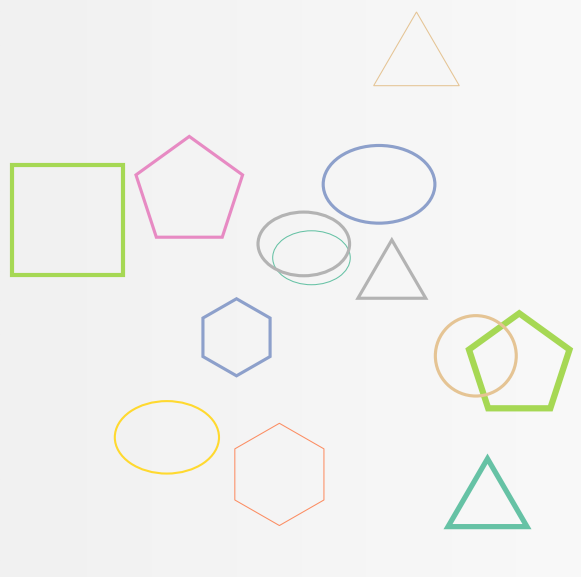[{"shape": "oval", "thickness": 0.5, "radius": 0.33, "center": [0.536, 0.553]}, {"shape": "triangle", "thickness": 2.5, "radius": 0.39, "center": [0.839, 0.126]}, {"shape": "hexagon", "thickness": 0.5, "radius": 0.44, "center": [0.481, 0.178]}, {"shape": "hexagon", "thickness": 1.5, "radius": 0.33, "center": [0.407, 0.415]}, {"shape": "oval", "thickness": 1.5, "radius": 0.48, "center": [0.652, 0.68]}, {"shape": "pentagon", "thickness": 1.5, "radius": 0.48, "center": [0.326, 0.666]}, {"shape": "square", "thickness": 2, "radius": 0.48, "center": [0.117, 0.618]}, {"shape": "pentagon", "thickness": 3, "radius": 0.45, "center": [0.893, 0.366]}, {"shape": "oval", "thickness": 1, "radius": 0.45, "center": [0.287, 0.242]}, {"shape": "circle", "thickness": 1.5, "radius": 0.35, "center": [0.819, 0.383]}, {"shape": "triangle", "thickness": 0.5, "radius": 0.43, "center": [0.717, 0.893]}, {"shape": "triangle", "thickness": 1.5, "radius": 0.34, "center": [0.674, 0.516]}, {"shape": "oval", "thickness": 1.5, "radius": 0.39, "center": [0.523, 0.577]}]